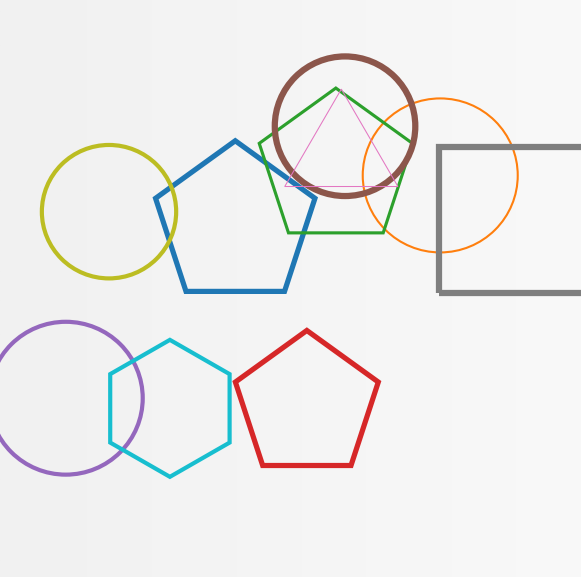[{"shape": "pentagon", "thickness": 2.5, "radius": 0.72, "center": [0.405, 0.611]}, {"shape": "circle", "thickness": 1, "radius": 0.67, "center": [0.757, 0.695]}, {"shape": "pentagon", "thickness": 1.5, "radius": 0.69, "center": [0.578, 0.708]}, {"shape": "pentagon", "thickness": 2.5, "radius": 0.65, "center": [0.528, 0.298]}, {"shape": "circle", "thickness": 2, "radius": 0.66, "center": [0.113, 0.31]}, {"shape": "circle", "thickness": 3, "radius": 0.6, "center": [0.594, 0.781]}, {"shape": "triangle", "thickness": 0.5, "radius": 0.56, "center": [0.587, 0.732]}, {"shape": "square", "thickness": 3, "radius": 0.63, "center": [0.882, 0.618]}, {"shape": "circle", "thickness": 2, "radius": 0.58, "center": [0.188, 0.633]}, {"shape": "hexagon", "thickness": 2, "radius": 0.59, "center": [0.292, 0.292]}]